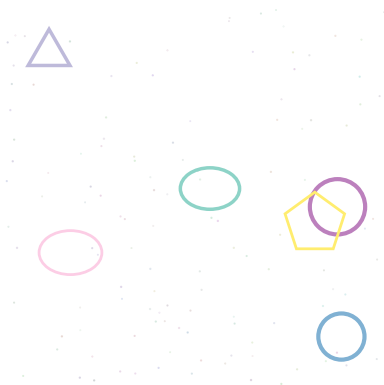[{"shape": "oval", "thickness": 2.5, "radius": 0.38, "center": [0.545, 0.51]}, {"shape": "triangle", "thickness": 2.5, "radius": 0.31, "center": [0.127, 0.861]}, {"shape": "circle", "thickness": 3, "radius": 0.3, "center": [0.887, 0.126]}, {"shape": "oval", "thickness": 2, "radius": 0.41, "center": [0.183, 0.344]}, {"shape": "circle", "thickness": 3, "radius": 0.36, "center": [0.877, 0.463]}, {"shape": "pentagon", "thickness": 2, "radius": 0.41, "center": [0.818, 0.42]}]